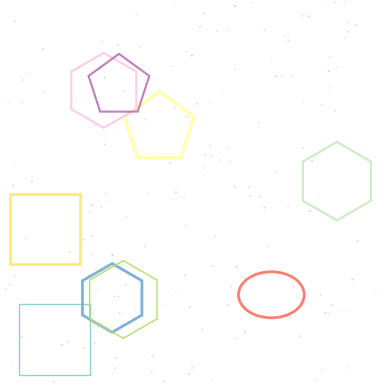[{"shape": "square", "thickness": 1, "radius": 0.46, "center": [0.142, 0.118]}, {"shape": "pentagon", "thickness": 2.5, "radius": 0.48, "center": [0.414, 0.667]}, {"shape": "oval", "thickness": 2, "radius": 0.43, "center": [0.705, 0.234]}, {"shape": "hexagon", "thickness": 2, "radius": 0.45, "center": [0.291, 0.226]}, {"shape": "hexagon", "thickness": 1, "radius": 0.51, "center": [0.32, 0.222]}, {"shape": "hexagon", "thickness": 1.5, "radius": 0.49, "center": [0.27, 0.765]}, {"shape": "pentagon", "thickness": 1.5, "radius": 0.41, "center": [0.309, 0.777]}, {"shape": "hexagon", "thickness": 1.5, "radius": 0.51, "center": [0.875, 0.529]}, {"shape": "square", "thickness": 2, "radius": 0.45, "center": [0.118, 0.405]}]